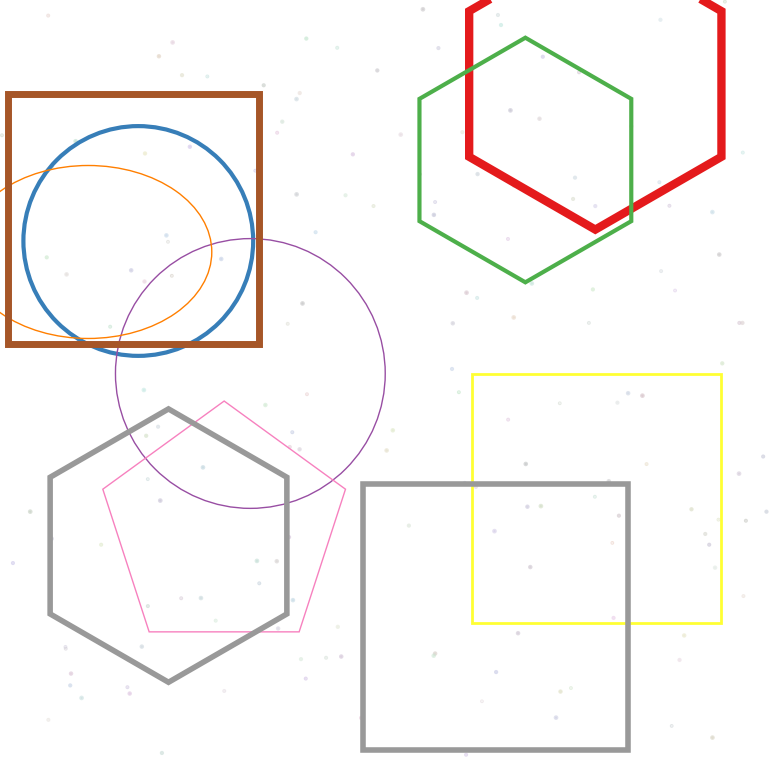[{"shape": "hexagon", "thickness": 3, "radius": 0.95, "center": [0.773, 0.891]}, {"shape": "circle", "thickness": 1.5, "radius": 0.75, "center": [0.18, 0.687]}, {"shape": "hexagon", "thickness": 1.5, "radius": 0.79, "center": [0.682, 0.792]}, {"shape": "circle", "thickness": 0.5, "radius": 0.88, "center": [0.325, 0.515]}, {"shape": "oval", "thickness": 0.5, "radius": 0.8, "center": [0.115, 0.673]}, {"shape": "square", "thickness": 1, "radius": 0.81, "center": [0.775, 0.352]}, {"shape": "square", "thickness": 2.5, "radius": 0.81, "center": [0.173, 0.716]}, {"shape": "pentagon", "thickness": 0.5, "radius": 0.83, "center": [0.291, 0.313]}, {"shape": "square", "thickness": 2, "radius": 0.86, "center": [0.644, 0.199]}, {"shape": "hexagon", "thickness": 2, "radius": 0.89, "center": [0.219, 0.291]}]